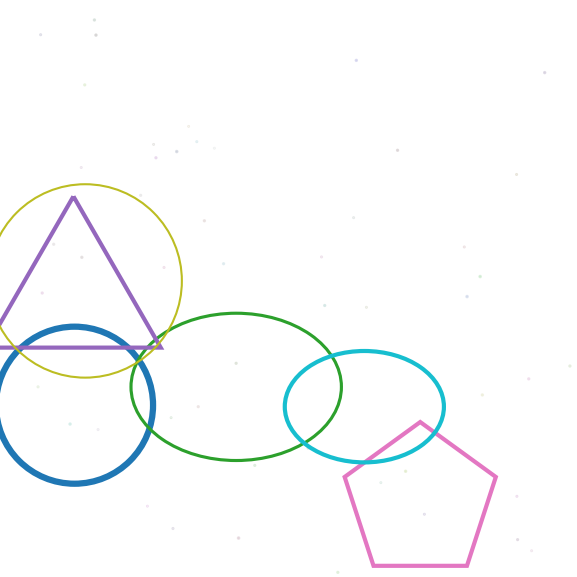[{"shape": "circle", "thickness": 3, "radius": 0.68, "center": [0.129, 0.298]}, {"shape": "oval", "thickness": 1.5, "radius": 0.91, "center": [0.409, 0.329]}, {"shape": "triangle", "thickness": 2, "radius": 0.87, "center": [0.127, 0.484]}, {"shape": "pentagon", "thickness": 2, "radius": 0.69, "center": [0.728, 0.131]}, {"shape": "circle", "thickness": 1, "radius": 0.84, "center": [0.147, 0.513]}, {"shape": "oval", "thickness": 2, "radius": 0.69, "center": [0.631, 0.295]}]